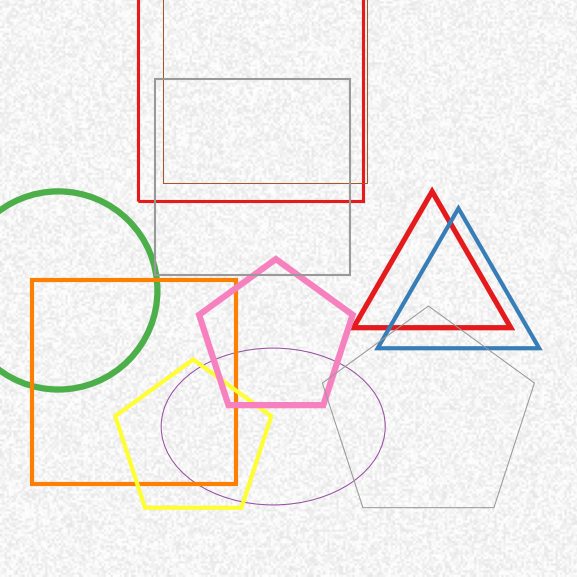[{"shape": "square", "thickness": 1.5, "radius": 0.98, "center": [0.434, 0.847]}, {"shape": "triangle", "thickness": 2.5, "radius": 0.79, "center": [0.748, 0.51]}, {"shape": "triangle", "thickness": 2, "radius": 0.81, "center": [0.794, 0.477]}, {"shape": "circle", "thickness": 3, "radius": 0.86, "center": [0.101, 0.496]}, {"shape": "oval", "thickness": 0.5, "radius": 0.97, "center": [0.473, 0.261]}, {"shape": "square", "thickness": 2, "radius": 0.88, "center": [0.232, 0.338]}, {"shape": "pentagon", "thickness": 2, "radius": 0.71, "center": [0.335, 0.235]}, {"shape": "square", "thickness": 0.5, "radius": 0.88, "center": [0.458, 0.858]}, {"shape": "pentagon", "thickness": 3, "radius": 0.7, "center": [0.478, 0.411]}, {"shape": "square", "thickness": 1, "radius": 0.85, "center": [0.437, 0.692]}, {"shape": "pentagon", "thickness": 0.5, "radius": 0.97, "center": [0.742, 0.276]}]